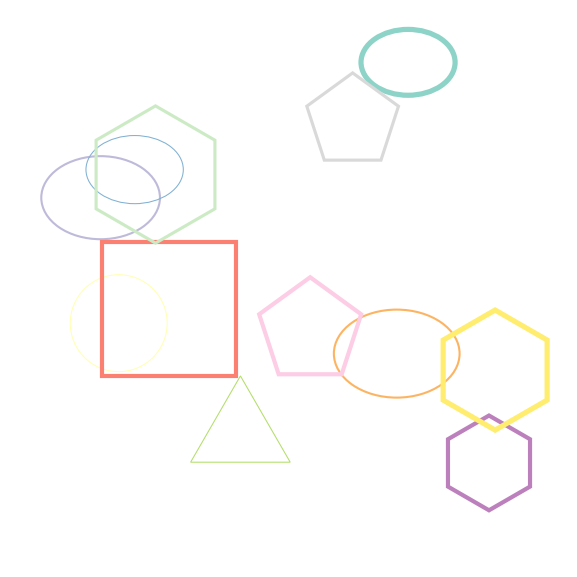[{"shape": "oval", "thickness": 2.5, "radius": 0.41, "center": [0.707, 0.891]}, {"shape": "circle", "thickness": 0.5, "radius": 0.42, "center": [0.206, 0.44]}, {"shape": "oval", "thickness": 1, "radius": 0.51, "center": [0.174, 0.657]}, {"shape": "square", "thickness": 2, "radius": 0.58, "center": [0.292, 0.464]}, {"shape": "oval", "thickness": 0.5, "radius": 0.42, "center": [0.233, 0.705]}, {"shape": "oval", "thickness": 1, "radius": 0.54, "center": [0.687, 0.387]}, {"shape": "triangle", "thickness": 0.5, "radius": 0.5, "center": [0.416, 0.249]}, {"shape": "pentagon", "thickness": 2, "radius": 0.46, "center": [0.537, 0.426]}, {"shape": "pentagon", "thickness": 1.5, "radius": 0.42, "center": [0.611, 0.789]}, {"shape": "hexagon", "thickness": 2, "radius": 0.41, "center": [0.847, 0.198]}, {"shape": "hexagon", "thickness": 1.5, "radius": 0.59, "center": [0.269, 0.697]}, {"shape": "hexagon", "thickness": 2.5, "radius": 0.52, "center": [0.857, 0.358]}]